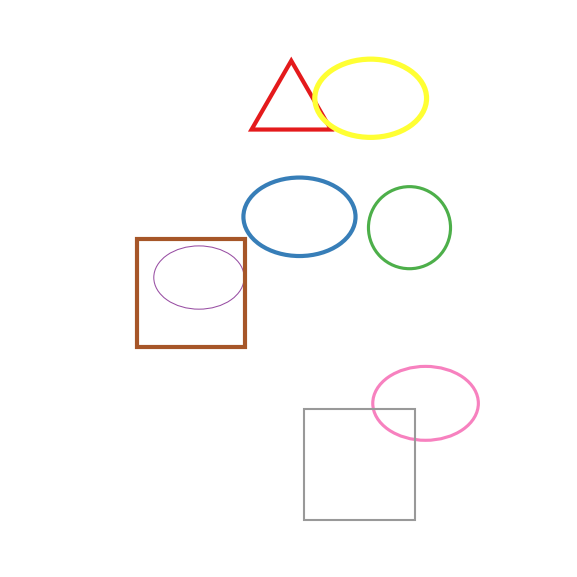[{"shape": "triangle", "thickness": 2, "radius": 0.4, "center": [0.504, 0.815]}, {"shape": "oval", "thickness": 2, "radius": 0.49, "center": [0.519, 0.624]}, {"shape": "circle", "thickness": 1.5, "radius": 0.36, "center": [0.709, 0.605]}, {"shape": "oval", "thickness": 0.5, "radius": 0.39, "center": [0.345, 0.519]}, {"shape": "oval", "thickness": 2.5, "radius": 0.48, "center": [0.642, 0.829]}, {"shape": "square", "thickness": 2, "radius": 0.47, "center": [0.331, 0.492]}, {"shape": "oval", "thickness": 1.5, "radius": 0.46, "center": [0.737, 0.301]}, {"shape": "square", "thickness": 1, "radius": 0.48, "center": [0.623, 0.194]}]